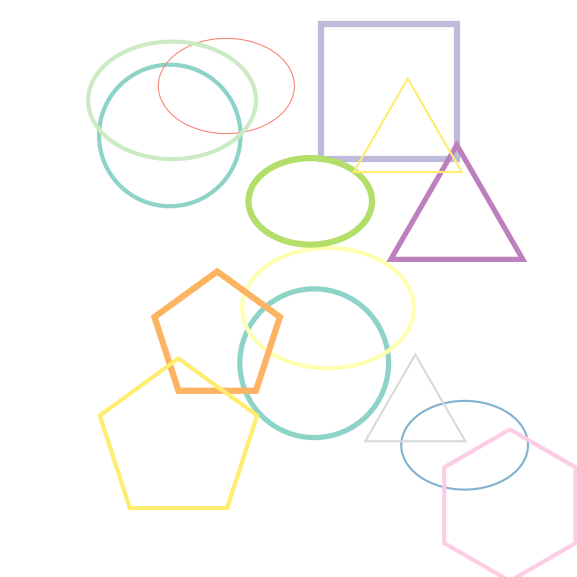[{"shape": "circle", "thickness": 2, "radius": 0.61, "center": [0.294, 0.765]}, {"shape": "circle", "thickness": 2.5, "radius": 0.64, "center": [0.544, 0.37]}, {"shape": "oval", "thickness": 2, "radius": 0.74, "center": [0.568, 0.466]}, {"shape": "square", "thickness": 3, "radius": 0.59, "center": [0.674, 0.841]}, {"shape": "oval", "thickness": 0.5, "radius": 0.59, "center": [0.392, 0.85]}, {"shape": "oval", "thickness": 1, "radius": 0.55, "center": [0.805, 0.228]}, {"shape": "pentagon", "thickness": 3, "radius": 0.57, "center": [0.376, 0.415]}, {"shape": "oval", "thickness": 3, "radius": 0.53, "center": [0.537, 0.65]}, {"shape": "hexagon", "thickness": 2, "radius": 0.66, "center": [0.883, 0.124]}, {"shape": "triangle", "thickness": 1, "radius": 0.5, "center": [0.719, 0.285]}, {"shape": "triangle", "thickness": 2.5, "radius": 0.66, "center": [0.791, 0.616]}, {"shape": "oval", "thickness": 2, "radius": 0.73, "center": [0.298, 0.825]}, {"shape": "pentagon", "thickness": 2, "radius": 0.72, "center": [0.309, 0.235]}, {"shape": "triangle", "thickness": 1, "radius": 0.54, "center": [0.706, 0.755]}]